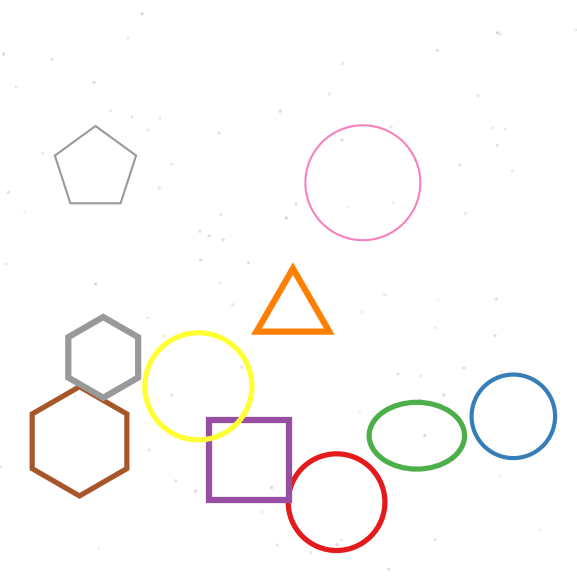[{"shape": "circle", "thickness": 2.5, "radius": 0.42, "center": [0.583, 0.13]}, {"shape": "circle", "thickness": 2, "radius": 0.36, "center": [0.889, 0.278]}, {"shape": "oval", "thickness": 2.5, "radius": 0.41, "center": [0.722, 0.245]}, {"shape": "square", "thickness": 3, "radius": 0.35, "center": [0.431, 0.202]}, {"shape": "triangle", "thickness": 3, "radius": 0.36, "center": [0.507, 0.461]}, {"shape": "circle", "thickness": 2.5, "radius": 0.46, "center": [0.344, 0.33]}, {"shape": "hexagon", "thickness": 2.5, "radius": 0.47, "center": [0.138, 0.235]}, {"shape": "circle", "thickness": 1, "radius": 0.5, "center": [0.628, 0.683]}, {"shape": "hexagon", "thickness": 3, "radius": 0.35, "center": [0.179, 0.38]}, {"shape": "pentagon", "thickness": 1, "radius": 0.37, "center": [0.165, 0.707]}]